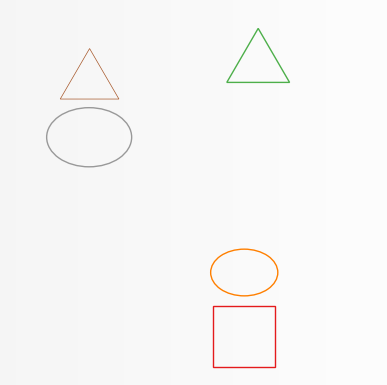[{"shape": "square", "thickness": 1, "radius": 0.4, "center": [0.63, 0.126]}, {"shape": "triangle", "thickness": 1, "radius": 0.47, "center": [0.666, 0.833]}, {"shape": "oval", "thickness": 1, "radius": 0.43, "center": [0.63, 0.292]}, {"shape": "triangle", "thickness": 0.5, "radius": 0.44, "center": [0.231, 0.786]}, {"shape": "oval", "thickness": 1, "radius": 0.55, "center": [0.23, 0.644]}]